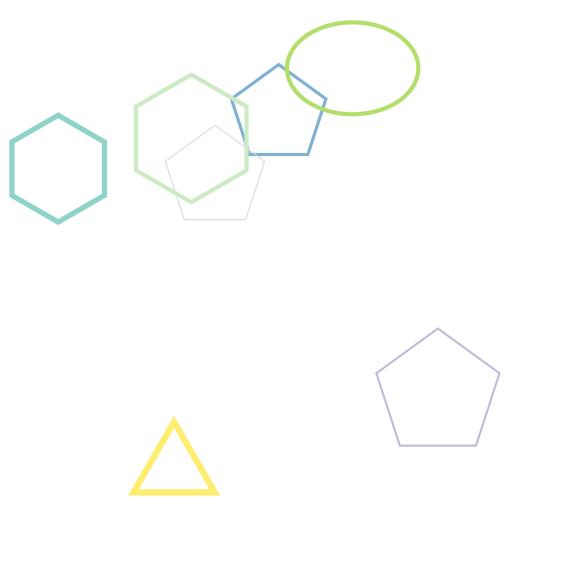[{"shape": "hexagon", "thickness": 2.5, "radius": 0.46, "center": [0.101, 0.707]}, {"shape": "pentagon", "thickness": 1, "radius": 0.56, "center": [0.758, 0.318]}, {"shape": "pentagon", "thickness": 1.5, "radius": 0.43, "center": [0.483, 0.801]}, {"shape": "oval", "thickness": 2, "radius": 0.57, "center": [0.611, 0.881]}, {"shape": "pentagon", "thickness": 0.5, "radius": 0.45, "center": [0.372, 0.692]}, {"shape": "hexagon", "thickness": 2, "radius": 0.55, "center": [0.331, 0.759]}, {"shape": "triangle", "thickness": 3, "radius": 0.41, "center": [0.301, 0.187]}]